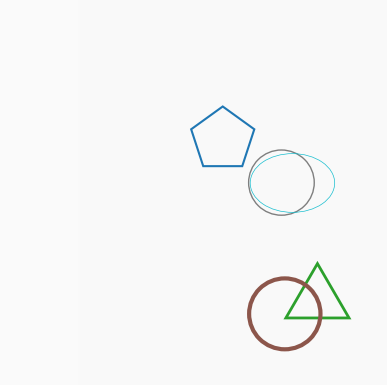[{"shape": "pentagon", "thickness": 1.5, "radius": 0.43, "center": [0.575, 0.638]}, {"shape": "triangle", "thickness": 2, "radius": 0.47, "center": [0.819, 0.221]}, {"shape": "circle", "thickness": 3, "radius": 0.46, "center": [0.735, 0.185]}, {"shape": "circle", "thickness": 1, "radius": 0.42, "center": [0.726, 0.526]}, {"shape": "oval", "thickness": 0.5, "radius": 0.54, "center": [0.755, 0.525]}]